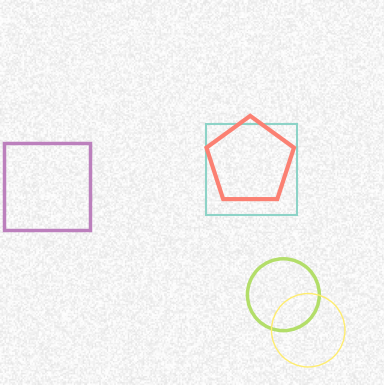[{"shape": "square", "thickness": 1.5, "radius": 0.59, "center": [0.653, 0.559]}, {"shape": "pentagon", "thickness": 3, "radius": 0.6, "center": [0.65, 0.58]}, {"shape": "circle", "thickness": 2.5, "radius": 0.47, "center": [0.736, 0.234]}, {"shape": "square", "thickness": 2.5, "radius": 0.56, "center": [0.123, 0.515]}, {"shape": "circle", "thickness": 1, "radius": 0.48, "center": [0.801, 0.142]}]